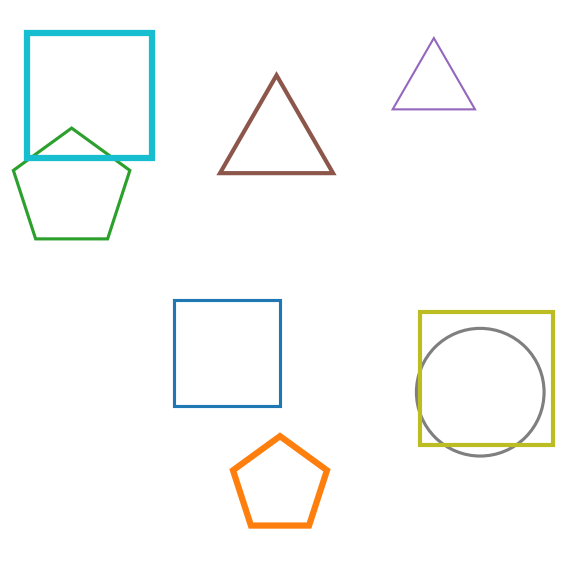[{"shape": "square", "thickness": 1.5, "radius": 0.46, "center": [0.393, 0.387]}, {"shape": "pentagon", "thickness": 3, "radius": 0.43, "center": [0.485, 0.158]}, {"shape": "pentagon", "thickness": 1.5, "radius": 0.53, "center": [0.124, 0.671]}, {"shape": "triangle", "thickness": 1, "radius": 0.41, "center": [0.751, 0.851]}, {"shape": "triangle", "thickness": 2, "radius": 0.57, "center": [0.479, 0.756]}, {"shape": "circle", "thickness": 1.5, "radius": 0.55, "center": [0.832, 0.32]}, {"shape": "square", "thickness": 2, "radius": 0.58, "center": [0.842, 0.343]}, {"shape": "square", "thickness": 3, "radius": 0.54, "center": [0.155, 0.834]}]